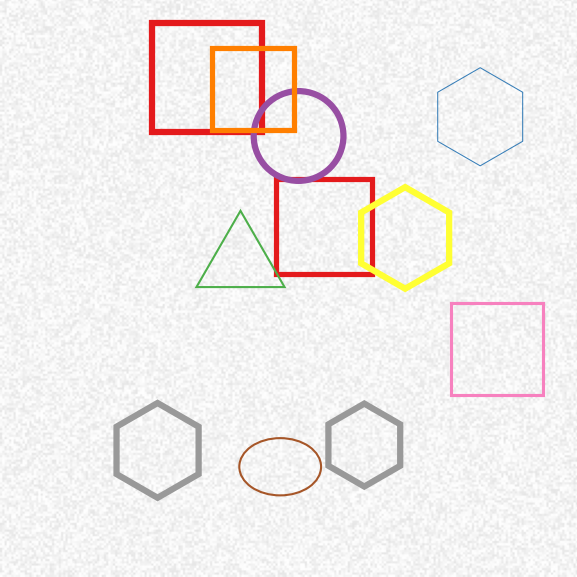[{"shape": "square", "thickness": 3, "radius": 0.47, "center": [0.358, 0.865]}, {"shape": "square", "thickness": 2.5, "radius": 0.41, "center": [0.561, 0.607]}, {"shape": "hexagon", "thickness": 0.5, "radius": 0.42, "center": [0.831, 0.797]}, {"shape": "triangle", "thickness": 1, "radius": 0.44, "center": [0.416, 0.546]}, {"shape": "circle", "thickness": 3, "radius": 0.39, "center": [0.517, 0.764]}, {"shape": "square", "thickness": 2.5, "radius": 0.36, "center": [0.438, 0.845]}, {"shape": "hexagon", "thickness": 3, "radius": 0.44, "center": [0.702, 0.587]}, {"shape": "oval", "thickness": 1, "radius": 0.35, "center": [0.485, 0.191]}, {"shape": "square", "thickness": 1.5, "radius": 0.4, "center": [0.86, 0.394]}, {"shape": "hexagon", "thickness": 3, "radius": 0.36, "center": [0.631, 0.228]}, {"shape": "hexagon", "thickness": 3, "radius": 0.41, "center": [0.273, 0.219]}]